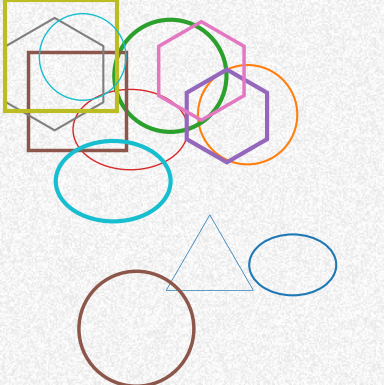[{"shape": "oval", "thickness": 1.5, "radius": 0.56, "center": [0.76, 0.312]}, {"shape": "triangle", "thickness": 0.5, "radius": 0.65, "center": [0.545, 0.311]}, {"shape": "circle", "thickness": 1.5, "radius": 0.64, "center": [0.643, 0.702]}, {"shape": "circle", "thickness": 3, "radius": 0.73, "center": [0.443, 0.803]}, {"shape": "oval", "thickness": 1, "radius": 0.75, "center": [0.339, 0.663]}, {"shape": "hexagon", "thickness": 3, "radius": 0.6, "center": [0.589, 0.699]}, {"shape": "square", "thickness": 2.5, "radius": 0.63, "center": [0.199, 0.738]}, {"shape": "circle", "thickness": 2.5, "radius": 0.75, "center": [0.354, 0.146]}, {"shape": "hexagon", "thickness": 2.5, "radius": 0.64, "center": [0.523, 0.816]}, {"shape": "hexagon", "thickness": 1.5, "radius": 0.73, "center": [0.142, 0.807]}, {"shape": "square", "thickness": 3, "radius": 0.73, "center": [0.158, 0.856]}, {"shape": "circle", "thickness": 1, "radius": 0.56, "center": [0.215, 0.852]}, {"shape": "oval", "thickness": 3, "radius": 0.75, "center": [0.294, 0.529]}]